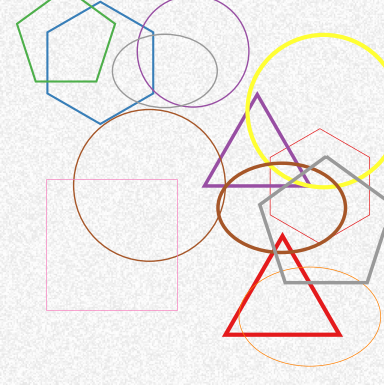[{"shape": "hexagon", "thickness": 0.5, "radius": 0.75, "center": [0.831, 0.517]}, {"shape": "triangle", "thickness": 3, "radius": 0.85, "center": [0.734, 0.216]}, {"shape": "hexagon", "thickness": 1.5, "radius": 0.79, "center": [0.261, 0.837]}, {"shape": "pentagon", "thickness": 1.5, "radius": 0.67, "center": [0.172, 0.897]}, {"shape": "circle", "thickness": 1, "radius": 0.72, "center": [0.502, 0.867]}, {"shape": "triangle", "thickness": 2.5, "radius": 0.79, "center": [0.668, 0.596]}, {"shape": "oval", "thickness": 0.5, "radius": 0.92, "center": [0.805, 0.178]}, {"shape": "circle", "thickness": 3, "radius": 0.99, "center": [0.841, 0.712]}, {"shape": "circle", "thickness": 1, "radius": 0.99, "center": [0.388, 0.519]}, {"shape": "oval", "thickness": 2.5, "radius": 0.83, "center": [0.732, 0.46]}, {"shape": "square", "thickness": 0.5, "radius": 0.85, "center": [0.29, 0.364]}, {"shape": "pentagon", "thickness": 2.5, "radius": 0.91, "center": [0.847, 0.412]}, {"shape": "oval", "thickness": 1, "radius": 0.68, "center": [0.428, 0.816]}]